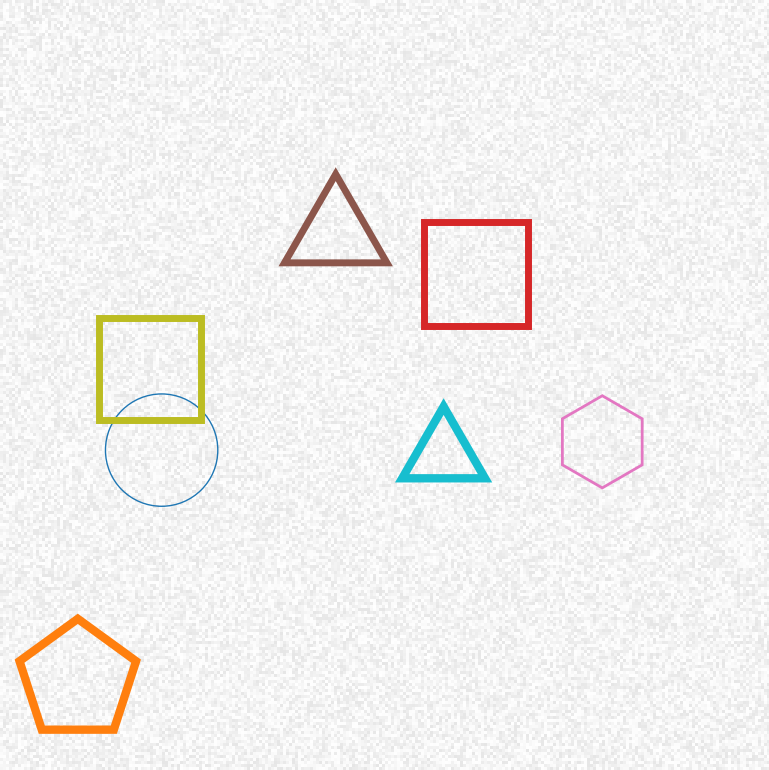[{"shape": "circle", "thickness": 0.5, "radius": 0.36, "center": [0.21, 0.415]}, {"shape": "pentagon", "thickness": 3, "radius": 0.4, "center": [0.101, 0.117]}, {"shape": "square", "thickness": 2.5, "radius": 0.34, "center": [0.618, 0.644]}, {"shape": "triangle", "thickness": 2.5, "radius": 0.38, "center": [0.436, 0.697]}, {"shape": "hexagon", "thickness": 1, "radius": 0.3, "center": [0.782, 0.426]}, {"shape": "square", "thickness": 2.5, "radius": 0.33, "center": [0.194, 0.521]}, {"shape": "triangle", "thickness": 3, "radius": 0.31, "center": [0.576, 0.41]}]